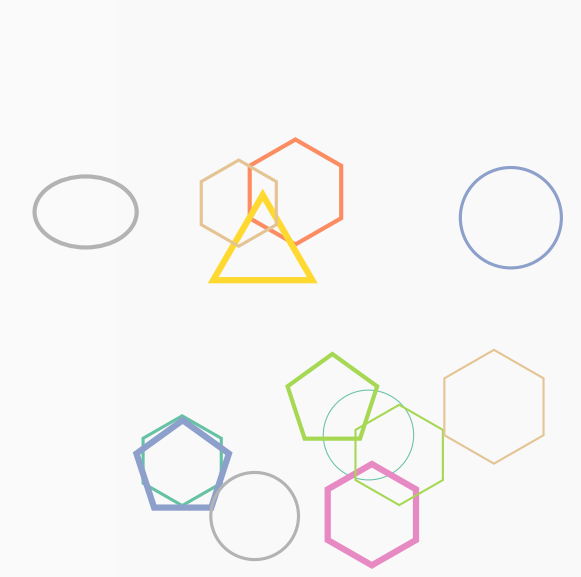[{"shape": "hexagon", "thickness": 1.5, "radius": 0.39, "center": [0.313, 0.201]}, {"shape": "circle", "thickness": 0.5, "radius": 0.39, "center": [0.634, 0.246]}, {"shape": "hexagon", "thickness": 2, "radius": 0.45, "center": [0.508, 0.667]}, {"shape": "pentagon", "thickness": 3, "radius": 0.42, "center": [0.314, 0.188]}, {"shape": "circle", "thickness": 1.5, "radius": 0.43, "center": [0.879, 0.622]}, {"shape": "hexagon", "thickness": 3, "radius": 0.44, "center": [0.64, 0.108]}, {"shape": "hexagon", "thickness": 1, "radius": 0.43, "center": [0.687, 0.211]}, {"shape": "pentagon", "thickness": 2, "radius": 0.41, "center": [0.572, 0.305]}, {"shape": "triangle", "thickness": 3, "radius": 0.49, "center": [0.452, 0.563]}, {"shape": "hexagon", "thickness": 1, "radius": 0.49, "center": [0.85, 0.295]}, {"shape": "hexagon", "thickness": 1.5, "radius": 0.37, "center": [0.411, 0.647]}, {"shape": "circle", "thickness": 1.5, "radius": 0.38, "center": [0.438, 0.106]}, {"shape": "oval", "thickness": 2, "radius": 0.44, "center": [0.147, 0.632]}]